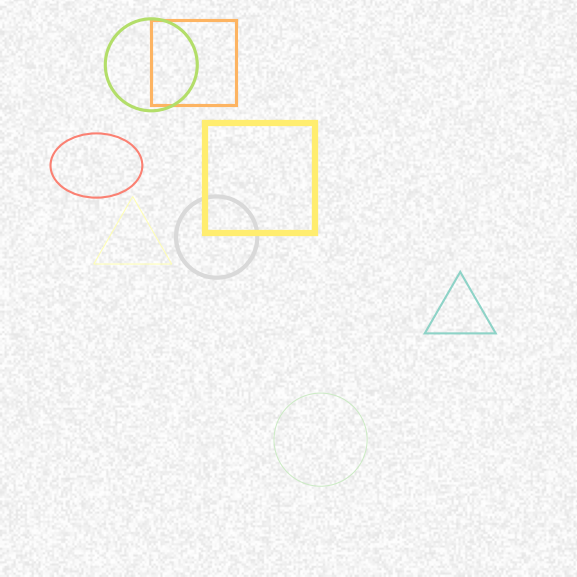[{"shape": "triangle", "thickness": 1, "radius": 0.35, "center": [0.797, 0.457]}, {"shape": "triangle", "thickness": 0.5, "radius": 0.39, "center": [0.23, 0.581]}, {"shape": "oval", "thickness": 1, "radius": 0.4, "center": [0.167, 0.713]}, {"shape": "square", "thickness": 1.5, "radius": 0.37, "center": [0.335, 0.891]}, {"shape": "circle", "thickness": 1.5, "radius": 0.4, "center": [0.262, 0.887]}, {"shape": "circle", "thickness": 2, "radius": 0.35, "center": [0.375, 0.589]}, {"shape": "circle", "thickness": 0.5, "radius": 0.4, "center": [0.555, 0.238]}, {"shape": "square", "thickness": 3, "radius": 0.47, "center": [0.45, 0.691]}]